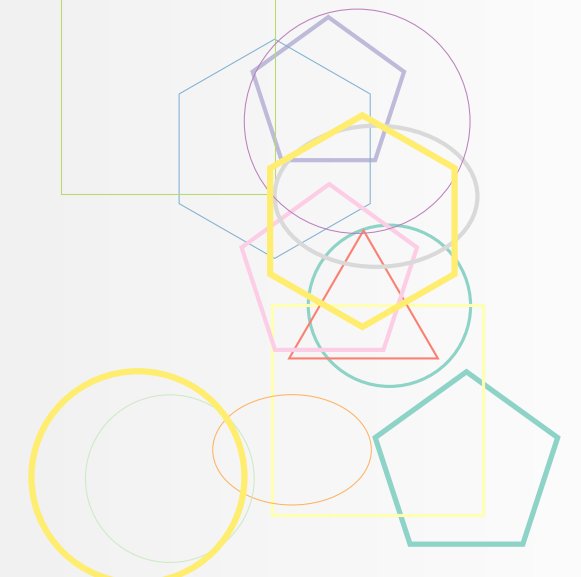[{"shape": "pentagon", "thickness": 2.5, "radius": 0.83, "center": [0.802, 0.19]}, {"shape": "circle", "thickness": 1.5, "radius": 0.7, "center": [0.67, 0.47]}, {"shape": "square", "thickness": 1.5, "radius": 0.91, "center": [0.65, 0.289]}, {"shape": "pentagon", "thickness": 2, "radius": 0.68, "center": [0.565, 0.833]}, {"shape": "triangle", "thickness": 1, "radius": 0.74, "center": [0.625, 0.452]}, {"shape": "hexagon", "thickness": 0.5, "radius": 0.95, "center": [0.473, 0.742]}, {"shape": "oval", "thickness": 0.5, "radius": 0.68, "center": [0.502, 0.22]}, {"shape": "square", "thickness": 0.5, "radius": 0.92, "center": [0.289, 0.846]}, {"shape": "pentagon", "thickness": 2, "radius": 0.79, "center": [0.566, 0.522]}, {"shape": "oval", "thickness": 2, "radius": 0.87, "center": [0.647, 0.659]}, {"shape": "circle", "thickness": 0.5, "radius": 0.97, "center": [0.614, 0.789]}, {"shape": "circle", "thickness": 0.5, "radius": 0.73, "center": [0.292, 0.17]}, {"shape": "hexagon", "thickness": 3, "radius": 0.92, "center": [0.623, 0.616]}, {"shape": "circle", "thickness": 3, "radius": 0.92, "center": [0.237, 0.173]}]